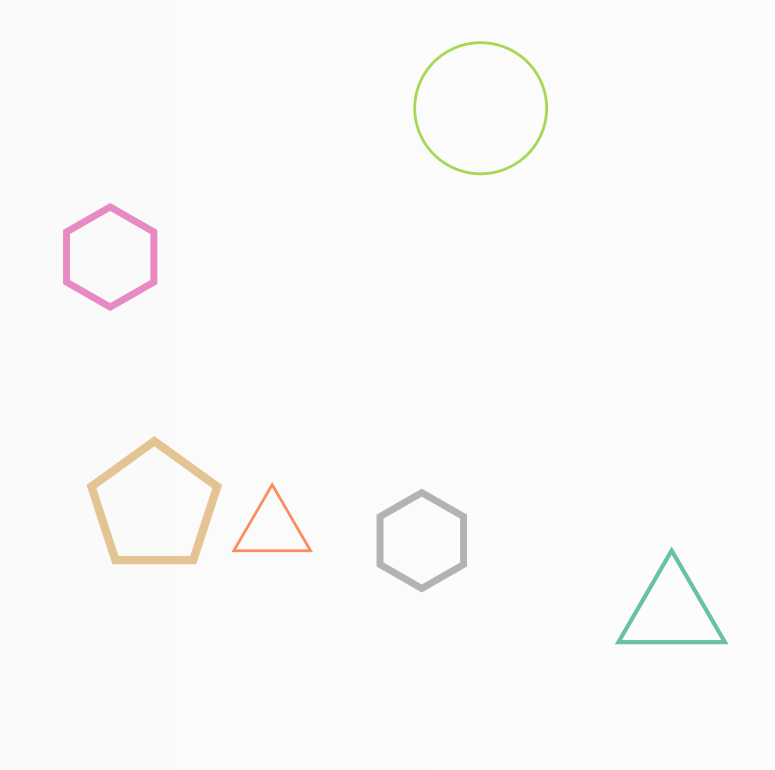[{"shape": "triangle", "thickness": 1.5, "radius": 0.4, "center": [0.867, 0.206]}, {"shape": "triangle", "thickness": 1, "radius": 0.29, "center": [0.351, 0.313]}, {"shape": "hexagon", "thickness": 2.5, "radius": 0.33, "center": [0.142, 0.666]}, {"shape": "circle", "thickness": 1, "radius": 0.43, "center": [0.62, 0.859]}, {"shape": "pentagon", "thickness": 3, "radius": 0.43, "center": [0.199, 0.342]}, {"shape": "hexagon", "thickness": 2.5, "radius": 0.31, "center": [0.544, 0.298]}]